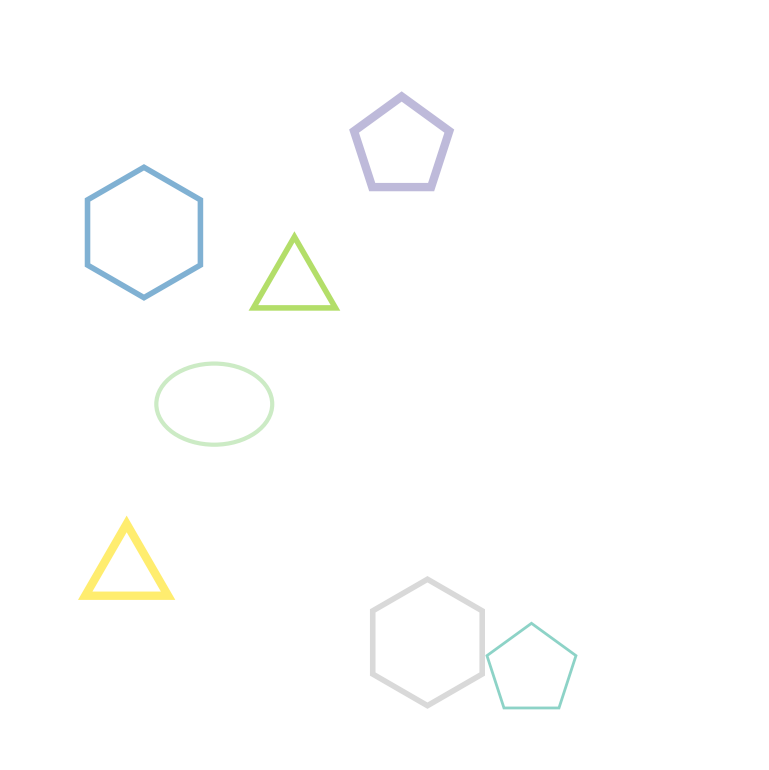[{"shape": "pentagon", "thickness": 1, "radius": 0.3, "center": [0.69, 0.13]}, {"shape": "pentagon", "thickness": 3, "radius": 0.33, "center": [0.522, 0.81]}, {"shape": "hexagon", "thickness": 2, "radius": 0.42, "center": [0.187, 0.698]}, {"shape": "triangle", "thickness": 2, "radius": 0.31, "center": [0.382, 0.631]}, {"shape": "hexagon", "thickness": 2, "radius": 0.41, "center": [0.555, 0.166]}, {"shape": "oval", "thickness": 1.5, "radius": 0.38, "center": [0.278, 0.475]}, {"shape": "triangle", "thickness": 3, "radius": 0.31, "center": [0.164, 0.257]}]